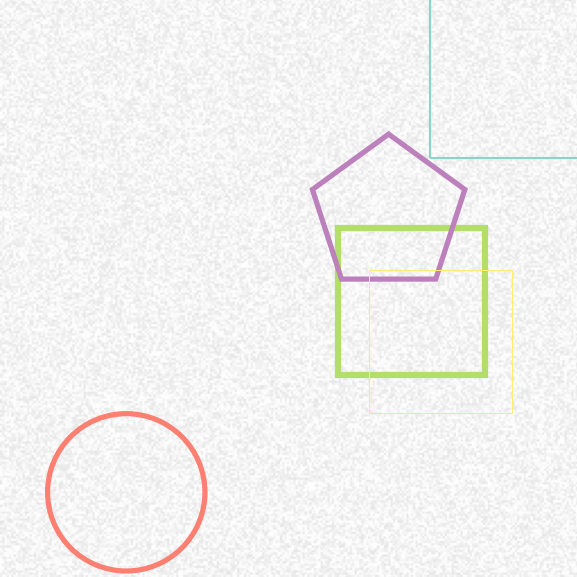[{"shape": "square", "thickness": 1, "radius": 0.69, "center": [0.882, 0.863]}, {"shape": "circle", "thickness": 2.5, "radius": 0.68, "center": [0.219, 0.147]}, {"shape": "square", "thickness": 3, "radius": 0.63, "center": [0.713, 0.477]}, {"shape": "pentagon", "thickness": 2.5, "radius": 0.69, "center": [0.673, 0.628]}, {"shape": "square", "thickness": 0.5, "radius": 0.62, "center": [0.763, 0.407]}]